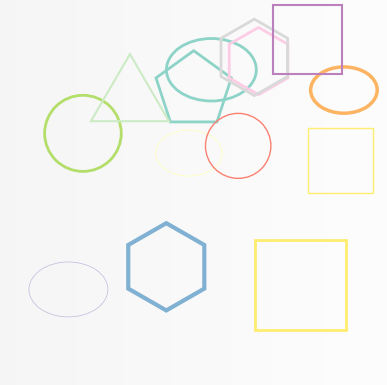[{"shape": "oval", "thickness": 2, "radius": 0.58, "center": [0.545, 0.819]}, {"shape": "pentagon", "thickness": 2, "radius": 0.51, "center": [0.5, 0.766]}, {"shape": "oval", "thickness": 0.5, "radius": 0.43, "center": [0.487, 0.602]}, {"shape": "oval", "thickness": 0.5, "radius": 0.51, "center": [0.177, 0.248]}, {"shape": "circle", "thickness": 1, "radius": 0.42, "center": [0.615, 0.621]}, {"shape": "hexagon", "thickness": 3, "radius": 0.57, "center": [0.429, 0.307]}, {"shape": "oval", "thickness": 2.5, "radius": 0.43, "center": [0.888, 0.766]}, {"shape": "circle", "thickness": 2, "radius": 0.49, "center": [0.214, 0.654]}, {"shape": "hexagon", "thickness": 2, "radius": 0.44, "center": [0.667, 0.841]}, {"shape": "hexagon", "thickness": 2, "radius": 0.5, "center": [0.656, 0.851]}, {"shape": "square", "thickness": 1.5, "radius": 0.45, "center": [0.793, 0.897]}, {"shape": "triangle", "thickness": 1.5, "radius": 0.58, "center": [0.335, 0.743]}, {"shape": "square", "thickness": 1, "radius": 0.42, "center": [0.878, 0.582]}, {"shape": "square", "thickness": 2, "radius": 0.59, "center": [0.776, 0.26]}]